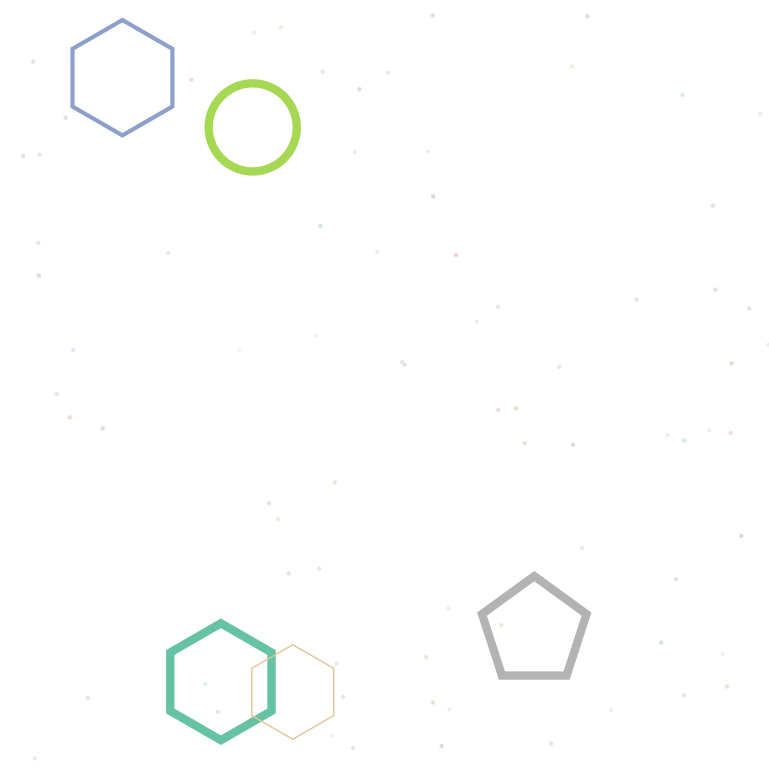[{"shape": "hexagon", "thickness": 3, "radius": 0.38, "center": [0.287, 0.115]}, {"shape": "hexagon", "thickness": 1.5, "radius": 0.37, "center": [0.159, 0.899]}, {"shape": "circle", "thickness": 3, "radius": 0.29, "center": [0.328, 0.835]}, {"shape": "hexagon", "thickness": 0.5, "radius": 0.31, "center": [0.38, 0.101]}, {"shape": "pentagon", "thickness": 3, "radius": 0.36, "center": [0.694, 0.18]}]